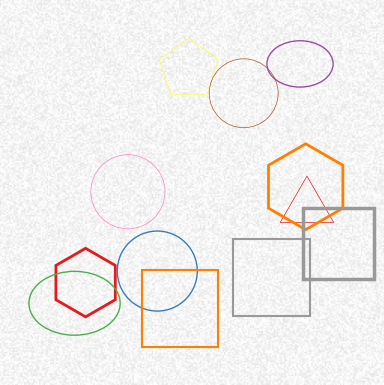[{"shape": "triangle", "thickness": 0.5, "radius": 0.4, "center": [0.797, 0.462]}, {"shape": "hexagon", "thickness": 2, "radius": 0.45, "center": [0.222, 0.266]}, {"shape": "circle", "thickness": 1, "radius": 0.52, "center": [0.409, 0.296]}, {"shape": "oval", "thickness": 1, "radius": 0.59, "center": [0.194, 0.212]}, {"shape": "oval", "thickness": 1, "radius": 0.43, "center": [0.779, 0.834]}, {"shape": "square", "thickness": 1.5, "radius": 0.5, "center": [0.467, 0.198]}, {"shape": "hexagon", "thickness": 2, "radius": 0.56, "center": [0.794, 0.515]}, {"shape": "pentagon", "thickness": 0.5, "radius": 0.4, "center": [0.491, 0.821]}, {"shape": "circle", "thickness": 0.5, "radius": 0.45, "center": [0.633, 0.758]}, {"shape": "circle", "thickness": 0.5, "radius": 0.48, "center": [0.332, 0.502]}, {"shape": "square", "thickness": 1.5, "radius": 0.5, "center": [0.705, 0.279]}, {"shape": "square", "thickness": 2.5, "radius": 0.46, "center": [0.88, 0.368]}]